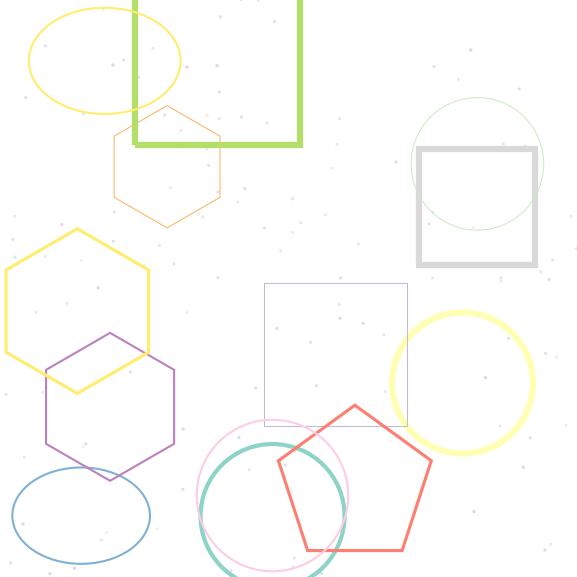[{"shape": "circle", "thickness": 2, "radius": 0.62, "center": [0.472, 0.106]}, {"shape": "circle", "thickness": 3, "radius": 0.61, "center": [0.801, 0.336]}, {"shape": "square", "thickness": 0.5, "radius": 0.62, "center": [0.581, 0.385]}, {"shape": "pentagon", "thickness": 1.5, "radius": 0.7, "center": [0.614, 0.158]}, {"shape": "oval", "thickness": 1, "radius": 0.6, "center": [0.141, 0.106]}, {"shape": "hexagon", "thickness": 0.5, "radius": 0.53, "center": [0.289, 0.71]}, {"shape": "square", "thickness": 3, "radius": 0.71, "center": [0.377, 0.89]}, {"shape": "circle", "thickness": 1, "radius": 0.66, "center": [0.472, 0.141]}, {"shape": "square", "thickness": 3, "radius": 0.5, "center": [0.825, 0.641]}, {"shape": "hexagon", "thickness": 1, "radius": 0.64, "center": [0.191, 0.295]}, {"shape": "circle", "thickness": 0.5, "radius": 0.57, "center": [0.827, 0.715]}, {"shape": "oval", "thickness": 1, "radius": 0.66, "center": [0.181, 0.894]}, {"shape": "hexagon", "thickness": 1.5, "radius": 0.71, "center": [0.134, 0.46]}]